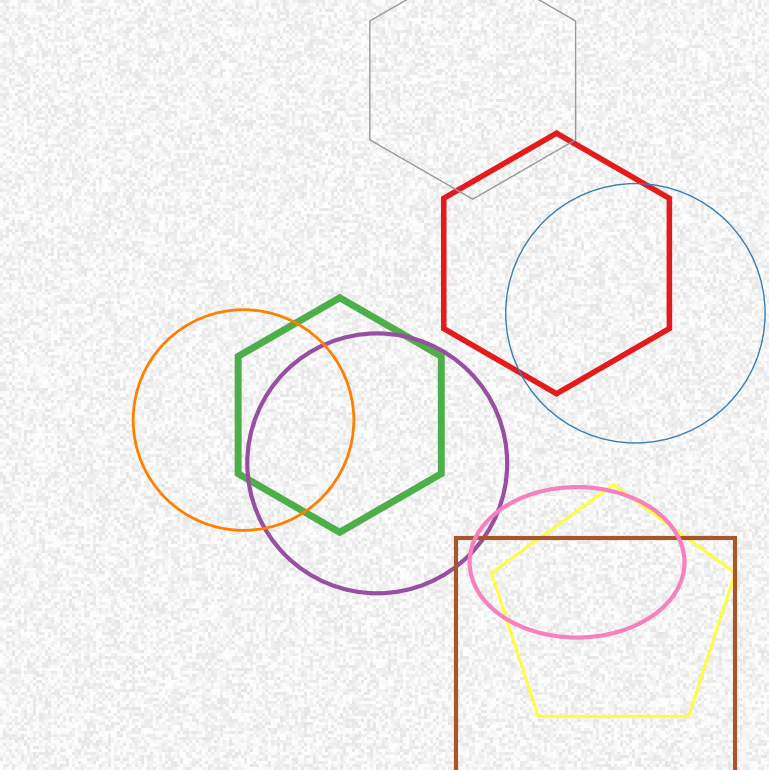[{"shape": "hexagon", "thickness": 2, "radius": 0.85, "center": [0.723, 0.658]}, {"shape": "circle", "thickness": 0.5, "radius": 0.84, "center": [0.825, 0.593]}, {"shape": "hexagon", "thickness": 2.5, "radius": 0.76, "center": [0.441, 0.461]}, {"shape": "circle", "thickness": 1.5, "radius": 0.84, "center": [0.49, 0.398]}, {"shape": "circle", "thickness": 1, "radius": 0.72, "center": [0.316, 0.454]}, {"shape": "pentagon", "thickness": 1, "radius": 0.83, "center": [0.797, 0.204]}, {"shape": "square", "thickness": 1.5, "radius": 0.91, "center": [0.773, 0.119]}, {"shape": "oval", "thickness": 1.5, "radius": 0.7, "center": [0.749, 0.27]}, {"shape": "hexagon", "thickness": 0.5, "radius": 0.77, "center": [0.614, 0.896]}]